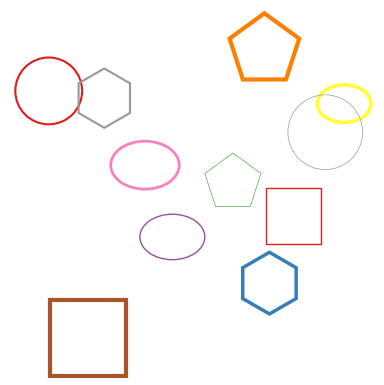[{"shape": "square", "thickness": 1, "radius": 0.36, "center": [0.762, 0.439]}, {"shape": "circle", "thickness": 1.5, "radius": 0.43, "center": [0.127, 0.764]}, {"shape": "hexagon", "thickness": 2.5, "radius": 0.4, "center": [0.7, 0.265]}, {"shape": "pentagon", "thickness": 0.5, "radius": 0.38, "center": [0.605, 0.526]}, {"shape": "oval", "thickness": 1, "radius": 0.42, "center": [0.448, 0.385]}, {"shape": "pentagon", "thickness": 3, "radius": 0.48, "center": [0.687, 0.87]}, {"shape": "oval", "thickness": 2.5, "radius": 0.35, "center": [0.894, 0.731]}, {"shape": "square", "thickness": 3, "radius": 0.49, "center": [0.228, 0.122]}, {"shape": "oval", "thickness": 2, "radius": 0.44, "center": [0.377, 0.571]}, {"shape": "circle", "thickness": 0.5, "radius": 0.49, "center": [0.845, 0.657]}, {"shape": "hexagon", "thickness": 1.5, "radius": 0.39, "center": [0.271, 0.745]}]